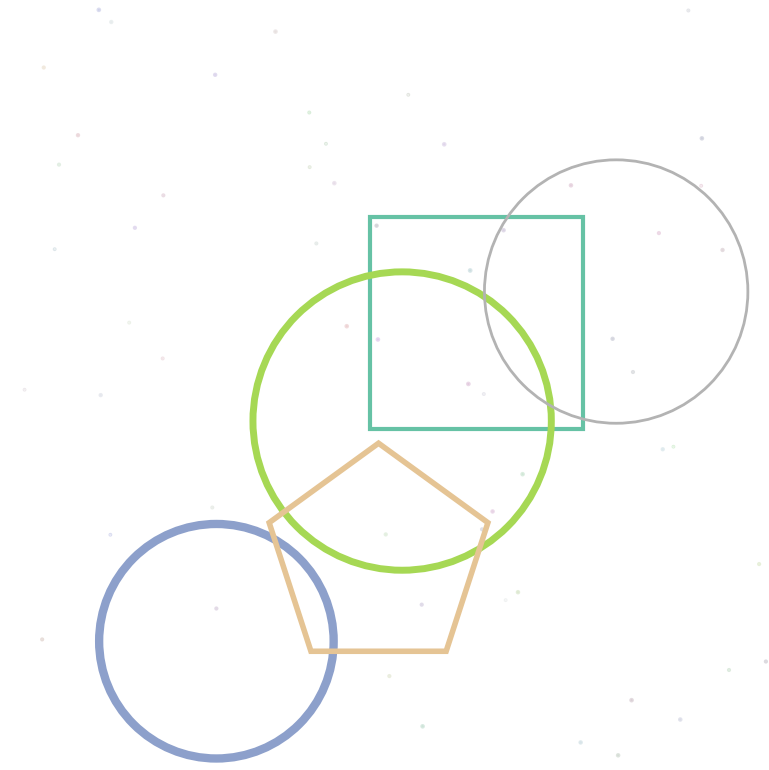[{"shape": "square", "thickness": 1.5, "radius": 0.69, "center": [0.619, 0.58]}, {"shape": "circle", "thickness": 3, "radius": 0.76, "center": [0.281, 0.167]}, {"shape": "circle", "thickness": 2.5, "radius": 0.97, "center": [0.522, 0.453]}, {"shape": "pentagon", "thickness": 2, "radius": 0.75, "center": [0.492, 0.275]}, {"shape": "circle", "thickness": 1, "radius": 0.86, "center": [0.8, 0.621]}]